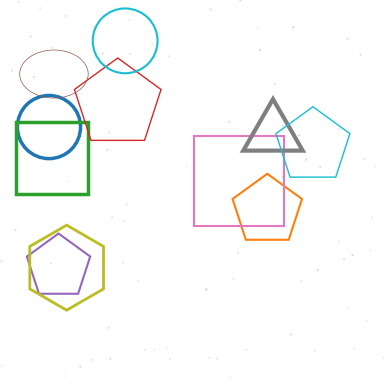[{"shape": "circle", "thickness": 2.5, "radius": 0.41, "center": [0.127, 0.67]}, {"shape": "pentagon", "thickness": 1.5, "radius": 0.47, "center": [0.694, 0.454]}, {"shape": "square", "thickness": 2.5, "radius": 0.47, "center": [0.134, 0.59]}, {"shape": "pentagon", "thickness": 1, "radius": 0.59, "center": [0.306, 0.731]}, {"shape": "pentagon", "thickness": 1.5, "radius": 0.43, "center": [0.152, 0.307]}, {"shape": "oval", "thickness": 0.5, "radius": 0.44, "center": [0.14, 0.808]}, {"shape": "square", "thickness": 1.5, "radius": 0.59, "center": [0.62, 0.531]}, {"shape": "triangle", "thickness": 3, "radius": 0.45, "center": [0.709, 0.653]}, {"shape": "hexagon", "thickness": 2, "radius": 0.55, "center": [0.173, 0.305]}, {"shape": "circle", "thickness": 1.5, "radius": 0.42, "center": [0.325, 0.894]}, {"shape": "pentagon", "thickness": 1, "radius": 0.51, "center": [0.813, 0.622]}]